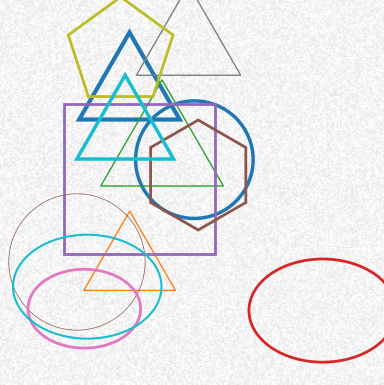[{"shape": "circle", "thickness": 2.5, "radius": 0.76, "center": [0.505, 0.585]}, {"shape": "triangle", "thickness": 3, "radius": 0.75, "center": [0.336, 0.765]}, {"shape": "triangle", "thickness": 1, "radius": 0.69, "center": [0.337, 0.314]}, {"shape": "triangle", "thickness": 1, "radius": 0.92, "center": [0.421, 0.609]}, {"shape": "oval", "thickness": 2, "radius": 0.96, "center": [0.838, 0.193]}, {"shape": "square", "thickness": 2, "radius": 0.98, "center": [0.362, 0.534]}, {"shape": "hexagon", "thickness": 2, "radius": 0.71, "center": [0.515, 0.545]}, {"shape": "circle", "thickness": 0.5, "radius": 0.89, "center": [0.2, 0.32]}, {"shape": "oval", "thickness": 2, "radius": 0.73, "center": [0.219, 0.198]}, {"shape": "triangle", "thickness": 1, "radius": 0.78, "center": [0.49, 0.883]}, {"shape": "pentagon", "thickness": 2, "radius": 0.71, "center": [0.313, 0.865]}, {"shape": "triangle", "thickness": 2.5, "radius": 0.73, "center": [0.325, 0.66]}, {"shape": "oval", "thickness": 1.5, "radius": 0.96, "center": [0.227, 0.255]}]